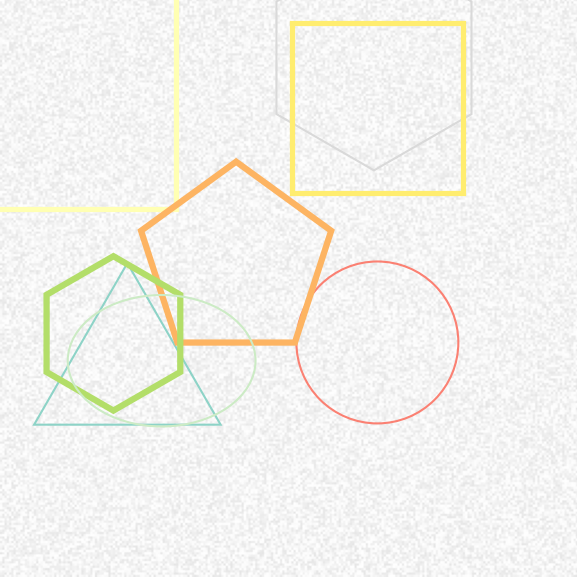[{"shape": "triangle", "thickness": 1, "radius": 0.93, "center": [0.221, 0.357]}, {"shape": "square", "thickness": 2.5, "radius": 0.93, "center": [0.12, 0.822]}, {"shape": "circle", "thickness": 1, "radius": 0.7, "center": [0.653, 0.406]}, {"shape": "pentagon", "thickness": 3, "radius": 0.87, "center": [0.409, 0.546]}, {"shape": "hexagon", "thickness": 3, "radius": 0.67, "center": [0.196, 0.422]}, {"shape": "hexagon", "thickness": 1, "radius": 0.97, "center": [0.648, 0.899]}, {"shape": "oval", "thickness": 1, "radius": 0.81, "center": [0.28, 0.374]}, {"shape": "square", "thickness": 2.5, "radius": 0.74, "center": [0.654, 0.812]}]